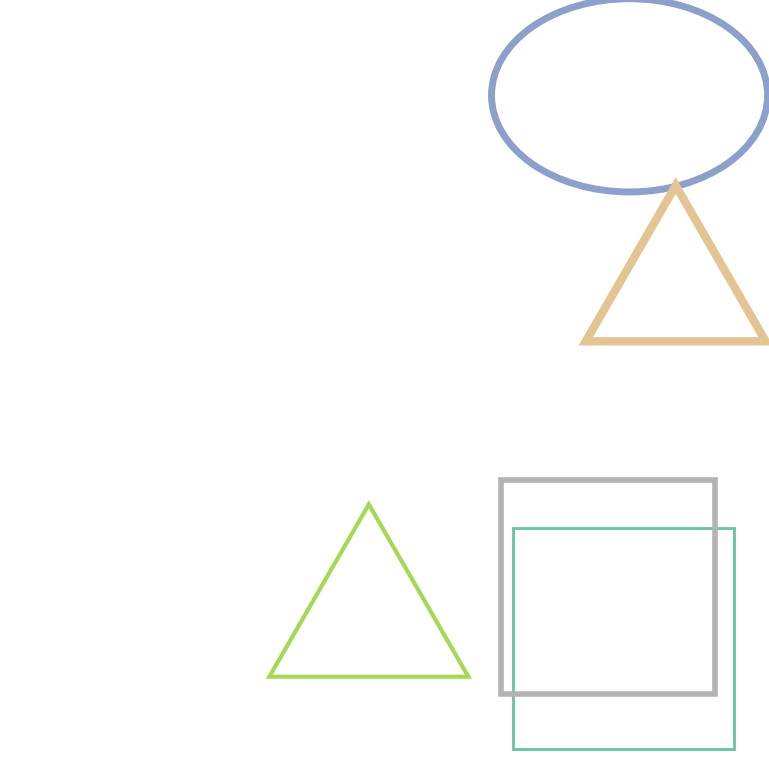[{"shape": "square", "thickness": 1, "radius": 0.72, "center": [0.81, 0.171]}, {"shape": "oval", "thickness": 2.5, "radius": 0.9, "center": [0.818, 0.876]}, {"shape": "triangle", "thickness": 1.5, "radius": 0.75, "center": [0.479, 0.196]}, {"shape": "triangle", "thickness": 3, "radius": 0.67, "center": [0.878, 0.624]}, {"shape": "square", "thickness": 2, "radius": 0.69, "center": [0.79, 0.237]}]